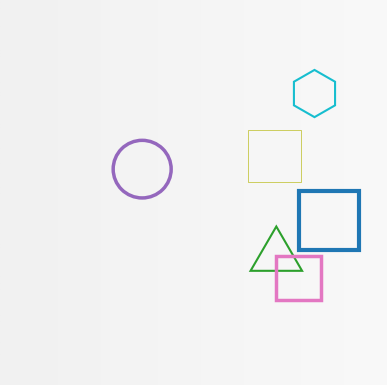[{"shape": "square", "thickness": 3, "radius": 0.38, "center": [0.849, 0.428]}, {"shape": "triangle", "thickness": 1.5, "radius": 0.38, "center": [0.713, 0.335]}, {"shape": "circle", "thickness": 2.5, "radius": 0.37, "center": [0.367, 0.561]}, {"shape": "square", "thickness": 2.5, "radius": 0.29, "center": [0.771, 0.278]}, {"shape": "square", "thickness": 0.5, "radius": 0.34, "center": [0.709, 0.595]}, {"shape": "hexagon", "thickness": 1.5, "radius": 0.31, "center": [0.812, 0.757]}]